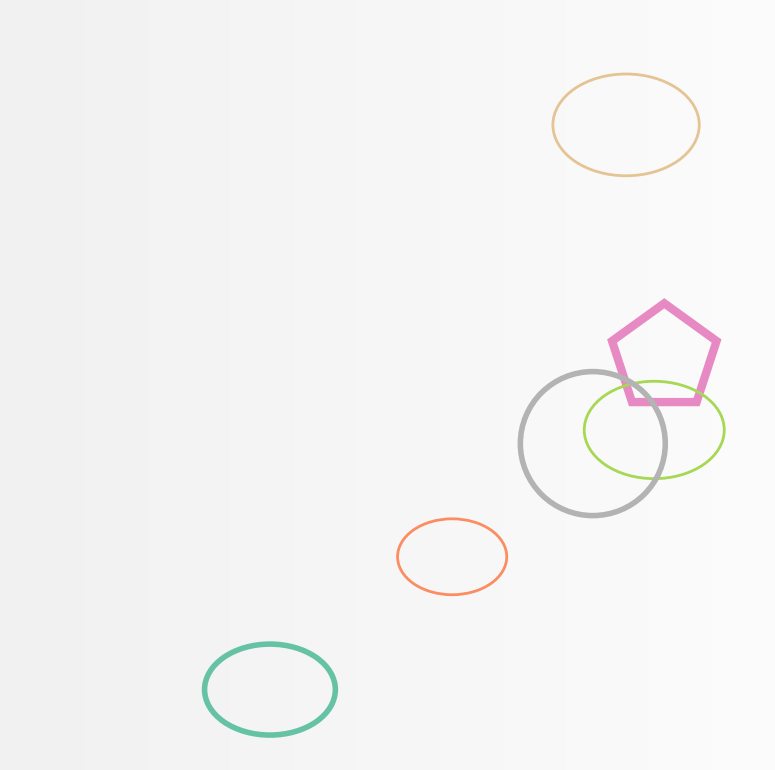[{"shape": "oval", "thickness": 2, "radius": 0.42, "center": [0.348, 0.104]}, {"shape": "oval", "thickness": 1, "radius": 0.35, "center": [0.583, 0.277]}, {"shape": "pentagon", "thickness": 3, "radius": 0.35, "center": [0.857, 0.535]}, {"shape": "oval", "thickness": 1, "radius": 0.45, "center": [0.844, 0.442]}, {"shape": "oval", "thickness": 1, "radius": 0.47, "center": [0.808, 0.838]}, {"shape": "circle", "thickness": 2, "radius": 0.47, "center": [0.765, 0.424]}]